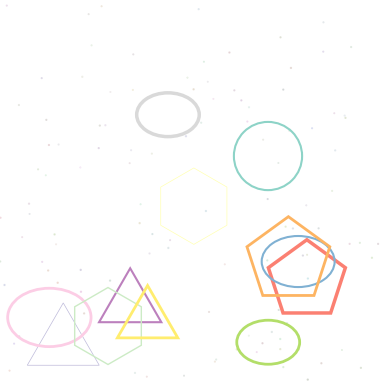[{"shape": "circle", "thickness": 1.5, "radius": 0.44, "center": [0.696, 0.595]}, {"shape": "hexagon", "thickness": 0.5, "radius": 0.5, "center": [0.503, 0.465]}, {"shape": "triangle", "thickness": 0.5, "radius": 0.54, "center": [0.164, 0.105]}, {"shape": "pentagon", "thickness": 2.5, "radius": 0.53, "center": [0.797, 0.272]}, {"shape": "oval", "thickness": 1.5, "radius": 0.47, "center": [0.774, 0.321]}, {"shape": "pentagon", "thickness": 2, "radius": 0.57, "center": [0.749, 0.324]}, {"shape": "oval", "thickness": 2, "radius": 0.41, "center": [0.697, 0.111]}, {"shape": "oval", "thickness": 2, "radius": 0.54, "center": [0.128, 0.175]}, {"shape": "oval", "thickness": 2.5, "radius": 0.41, "center": [0.436, 0.702]}, {"shape": "triangle", "thickness": 1.5, "radius": 0.47, "center": [0.338, 0.21]}, {"shape": "hexagon", "thickness": 1, "radius": 0.5, "center": [0.281, 0.153]}, {"shape": "triangle", "thickness": 2, "radius": 0.45, "center": [0.383, 0.168]}]